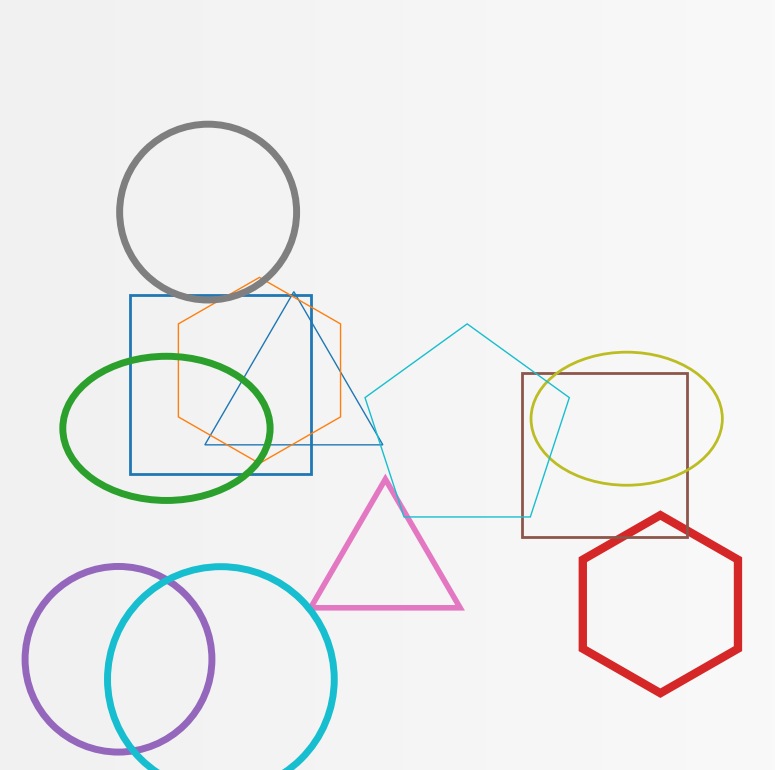[{"shape": "triangle", "thickness": 0.5, "radius": 0.66, "center": [0.379, 0.489]}, {"shape": "square", "thickness": 1, "radius": 0.58, "center": [0.285, 0.501]}, {"shape": "hexagon", "thickness": 0.5, "radius": 0.6, "center": [0.335, 0.519]}, {"shape": "oval", "thickness": 2.5, "radius": 0.67, "center": [0.215, 0.444]}, {"shape": "hexagon", "thickness": 3, "radius": 0.58, "center": [0.852, 0.215]}, {"shape": "circle", "thickness": 2.5, "radius": 0.6, "center": [0.153, 0.144]}, {"shape": "square", "thickness": 1, "radius": 0.53, "center": [0.78, 0.409]}, {"shape": "triangle", "thickness": 2, "radius": 0.56, "center": [0.497, 0.266]}, {"shape": "circle", "thickness": 2.5, "radius": 0.57, "center": [0.269, 0.725]}, {"shape": "oval", "thickness": 1, "radius": 0.62, "center": [0.809, 0.456]}, {"shape": "pentagon", "thickness": 0.5, "radius": 0.69, "center": [0.603, 0.441]}, {"shape": "circle", "thickness": 2.5, "radius": 0.73, "center": [0.285, 0.118]}]